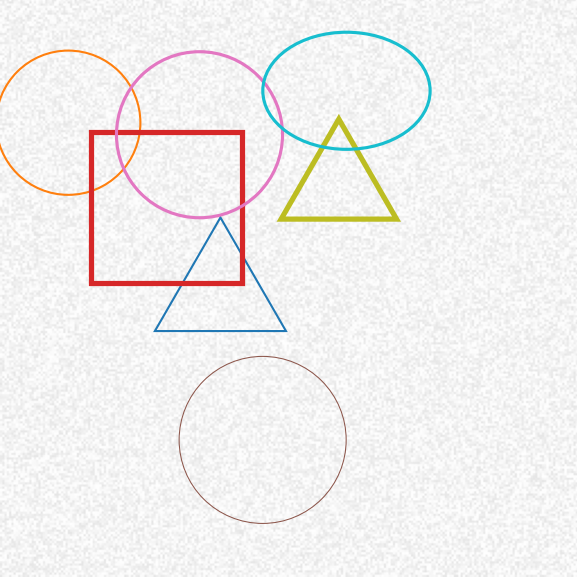[{"shape": "triangle", "thickness": 1, "radius": 0.66, "center": [0.382, 0.491]}, {"shape": "circle", "thickness": 1, "radius": 0.62, "center": [0.118, 0.787]}, {"shape": "square", "thickness": 2.5, "radius": 0.66, "center": [0.289, 0.639]}, {"shape": "circle", "thickness": 0.5, "radius": 0.72, "center": [0.455, 0.237]}, {"shape": "circle", "thickness": 1.5, "radius": 0.72, "center": [0.345, 0.766]}, {"shape": "triangle", "thickness": 2.5, "radius": 0.58, "center": [0.587, 0.677]}, {"shape": "oval", "thickness": 1.5, "radius": 0.72, "center": [0.6, 0.842]}]